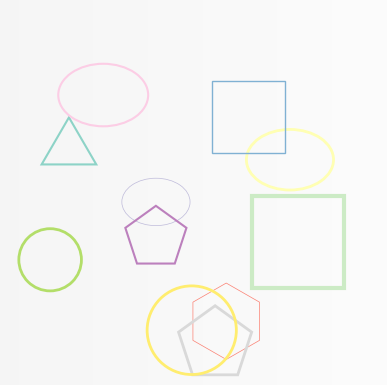[{"shape": "triangle", "thickness": 1.5, "radius": 0.41, "center": [0.178, 0.614]}, {"shape": "oval", "thickness": 2, "radius": 0.56, "center": [0.748, 0.585]}, {"shape": "oval", "thickness": 0.5, "radius": 0.44, "center": [0.402, 0.476]}, {"shape": "hexagon", "thickness": 0.5, "radius": 0.5, "center": [0.584, 0.166]}, {"shape": "square", "thickness": 1, "radius": 0.47, "center": [0.642, 0.697]}, {"shape": "circle", "thickness": 2, "radius": 0.4, "center": [0.129, 0.325]}, {"shape": "oval", "thickness": 1.5, "radius": 0.58, "center": [0.266, 0.753]}, {"shape": "pentagon", "thickness": 2, "radius": 0.5, "center": [0.555, 0.107]}, {"shape": "pentagon", "thickness": 1.5, "radius": 0.41, "center": [0.402, 0.383]}, {"shape": "square", "thickness": 3, "radius": 0.6, "center": [0.769, 0.371]}, {"shape": "circle", "thickness": 2, "radius": 0.58, "center": [0.495, 0.142]}]